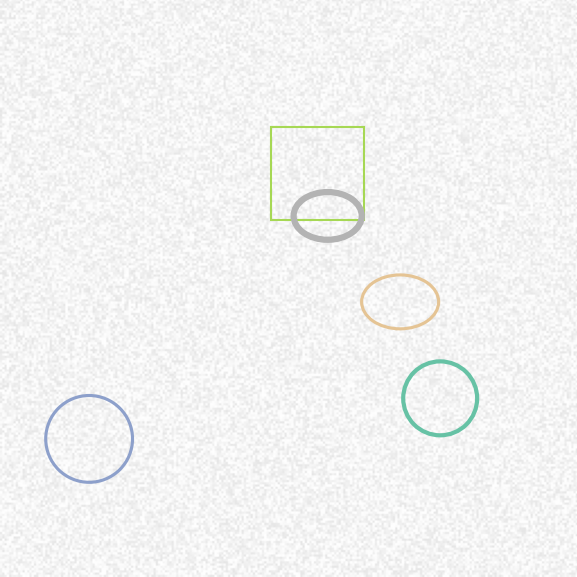[{"shape": "circle", "thickness": 2, "radius": 0.32, "center": [0.762, 0.309]}, {"shape": "circle", "thickness": 1.5, "radius": 0.38, "center": [0.154, 0.239]}, {"shape": "square", "thickness": 1, "radius": 0.4, "center": [0.55, 0.699]}, {"shape": "oval", "thickness": 1.5, "radius": 0.33, "center": [0.693, 0.476]}, {"shape": "oval", "thickness": 3, "radius": 0.3, "center": [0.567, 0.625]}]